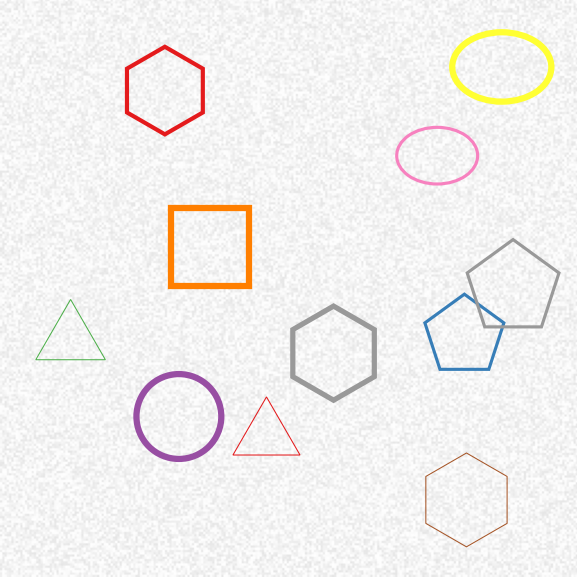[{"shape": "hexagon", "thickness": 2, "radius": 0.38, "center": [0.286, 0.842]}, {"shape": "triangle", "thickness": 0.5, "radius": 0.34, "center": [0.461, 0.245]}, {"shape": "pentagon", "thickness": 1.5, "radius": 0.36, "center": [0.804, 0.418]}, {"shape": "triangle", "thickness": 0.5, "radius": 0.35, "center": [0.122, 0.411]}, {"shape": "circle", "thickness": 3, "radius": 0.37, "center": [0.31, 0.278]}, {"shape": "square", "thickness": 3, "radius": 0.34, "center": [0.363, 0.572]}, {"shape": "oval", "thickness": 3, "radius": 0.43, "center": [0.869, 0.883]}, {"shape": "hexagon", "thickness": 0.5, "radius": 0.41, "center": [0.808, 0.133]}, {"shape": "oval", "thickness": 1.5, "radius": 0.35, "center": [0.757, 0.73]}, {"shape": "hexagon", "thickness": 2.5, "radius": 0.41, "center": [0.578, 0.388]}, {"shape": "pentagon", "thickness": 1.5, "radius": 0.42, "center": [0.888, 0.501]}]